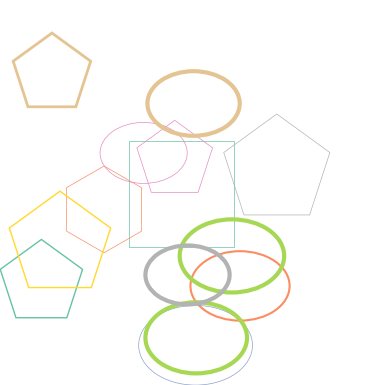[{"shape": "square", "thickness": 0.5, "radius": 0.69, "center": [0.471, 0.497]}, {"shape": "pentagon", "thickness": 1, "radius": 0.56, "center": [0.108, 0.266]}, {"shape": "oval", "thickness": 1.5, "radius": 0.64, "center": [0.623, 0.257]}, {"shape": "hexagon", "thickness": 0.5, "radius": 0.56, "center": [0.27, 0.456]}, {"shape": "oval", "thickness": 0.5, "radius": 0.74, "center": [0.508, 0.103]}, {"shape": "pentagon", "thickness": 0.5, "radius": 0.52, "center": [0.454, 0.584]}, {"shape": "oval", "thickness": 0.5, "radius": 0.57, "center": [0.373, 0.603]}, {"shape": "oval", "thickness": 3, "radius": 0.68, "center": [0.602, 0.335]}, {"shape": "oval", "thickness": 3, "radius": 0.66, "center": [0.51, 0.123]}, {"shape": "pentagon", "thickness": 1, "radius": 0.69, "center": [0.156, 0.365]}, {"shape": "pentagon", "thickness": 2, "radius": 0.53, "center": [0.135, 0.808]}, {"shape": "oval", "thickness": 3, "radius": 0.6, "center": [0.503, 0.731]}, {"shape": "pentagon", "thickness": 0.5, "radius": 0.72, "center": [0.719, 0.559]}, {"shape": "oval", "thickness": 3, "radius": 0.55, "center": [0.487, 0.286]}]